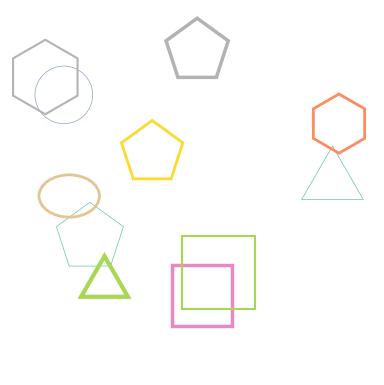[{"shape": "triangle", "thickness": 0.5, "radius": 0.46, "center": [0.864, 0.528]}, {"shape": "pentagon", "thickness": 0.5, "radius": 0.46, "center": [0.233, 0.383]}, {"shape": "hexagon", "thickness": 2, "radius": 0.38, "center": [0.88, 0.679]}, {"shape": "circle", "thickness": 0.5, "radius": 0.37, "center": [0.166, 0.753]}, {"shape": "square", "thickness": 2.5, "radius": 0.39, "center": [0.524, 0.233]}, {"shape": "triangle", "thickness": 3, "radius": 0.35, "center": [0.271, 0.264]}, {"shape": "square", "thickness": 1.5, "radius": 0.47, "center": [0.567, 0.291]}, {"shape": "pentagon", "thickness": 2, "radius": 0.42, "center": [0.395, 0.603]}, {"shape": "oval", "thickness": 2, "radius": 0.39, "center": [0.18, 0.491]}, {"shape": "pentagon", "thickness": 2.5, "radius": 0.42, "center": [0.512, 0.868]}, {"shape": "hexagon", "thickness": 1.5, "radius": 0.48, "center": [0.118, 0.8]}]